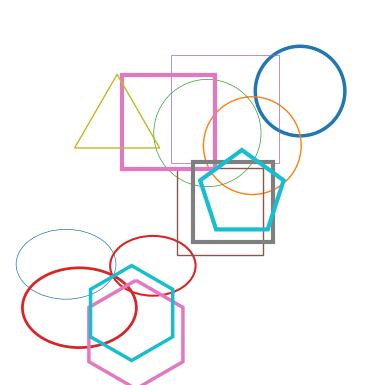[{"shape": "oval", "thickness": 0.5, "radius": 0.65, "center": [0.172, 0.314]}, {"shape": "circle", "thickness": 2.5, "radius": 0.58, "center": [0.779, 0.763]}, {"shape": "circle", "thickness": 1, "radius": 0.63, "center": [0.655, 0.622]}, {"shape": "circle", "thickness": 0.5, "radius": 0.7, "center": [0.539, 0.654]}, {"shape": "oval", "thickness": 1.5, "radius": 0.55, "center": [0.397, 0.31]}, {"shape": "oval", "thickness": 2, "radius": 0.74, "center": [0.206, 0.201]}, {"shape": "square", "thickness": 0.5, "radius": 0.7, "center": [0.584, 0.717]}, {"shape": "square", "thickness": 1, "radius": 0.56, "center": [0.571, 0.451]}, {"shape": "hexagon", "thickness": 2.5, "radius": 0.71, "center": [0.353, 0.131]}, {"shape": "square", "thickness": 3, "radius": 0.61, "center": [0.437, 0.683]}, {"shape": "square", "thickness": 3, "radius": 0.52, "center": [0.606, 0.475]}, {"shape": "triangle", "thickness": 1, "radius": 0.64, "center": [0.304, 0.679]}, {"shape": "pentagon", "thickness": 3, "radius": 0.57, "center": [0.628, 0.496]}, {"shape": "hexagon", "thickness": 2.5, "radius": 0.62, "center": [0.342, 0.187]}]